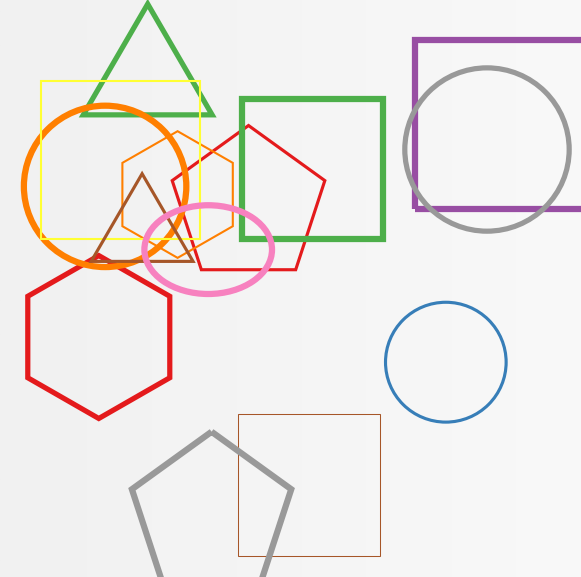[{"shape": "hexagon", "thickness": 2.5, "radius": 0.71, "center": [0.17, 0.416]}, {"shape": "pentagon", "thickness": 1.5, "radius": 0.69, "center": [0.428, 0.644]}, {"shape": "circle", "thickness": 1.5, "radius": 0.52, "center": [0.767, 0.372]}, {"shape": "triangle", "thickness": 2.5, "radius": 0.64, "center": [0.254, 0.864]}, {"shape": "square", "thickness": 3, "radius": 0.6, "center": [0.537, 0.707]}, {"shape": "square", "thickness": 3, "radius": 0.73, "center": [0.86, 0.783]}, {"shape": "circle", "thickness": 3, "radius": 0.7, "center": [0.181, 0.676]}, {"shape": "hexagon", "thickness": 1, "radius": 0.55, "center": [0.306, 0.662]}, {"shape": "square", "thickness": 1, "radius": 0.68, "center": [0.207, 0.722]}, {"shape": "square", "thickness": 0.5, "radius": 0.61, "center": [0.532, 0.16]}, {"shape": "triangle", "thickness": 1.5, "radius": 0.51, "center": [0.244, 0.597]}, {"shape": "oval", "thickness": 3, "radius": 0.55, "center": [0.358, 0.567]}, {"shape": "pentagon", "thickness": 3, "radius": 0.72, "center": [0.364, 0.107]}, {"shape": "circle", "thickness": 2.5, "radius": 0.71, "center": [0.838, 0.74]}]